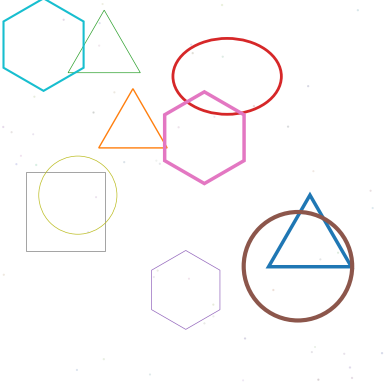[{"shape": "triangle", "thickness": 2.5, "radius": 0.62, "center": [0.805, 0.369]}, {"shape": "triangle", "thickness": 1, "radius": 0.51, "center": [0.345, 0.667]}, {"shape": "triangle", "thickness": 0.5, "radius": 0.54, "center": [0.271, 0.865]}, {"shape": "oval", "thickness": 2, "radius": 0.7, "center": [0.59, 0.802]}, {"shape": "hexagon", "thickness": 0.5, "radius": 0.51, "center": [0.483, 0.247]}, {"shape": "circle", "thickness": 3, "radius": 0.7, "center": [0.774, 0.308]}, {"shape": "hexagon", "thickness": 2.5, "radius": 0.6, "center": [0.531, 0.642]}, {"shape": "square", "thickness": 0.5, "radius": 0.51, "center": [0.171, 0.451]}, {"shape": "circle", "thickness": 0.5, "radius": 0.51, "center": [0.202, 0.493]}, {"shape": "hexagon", "thickness": 1.5, "radius": 0.6, "center": [0.113, 0.884]}]